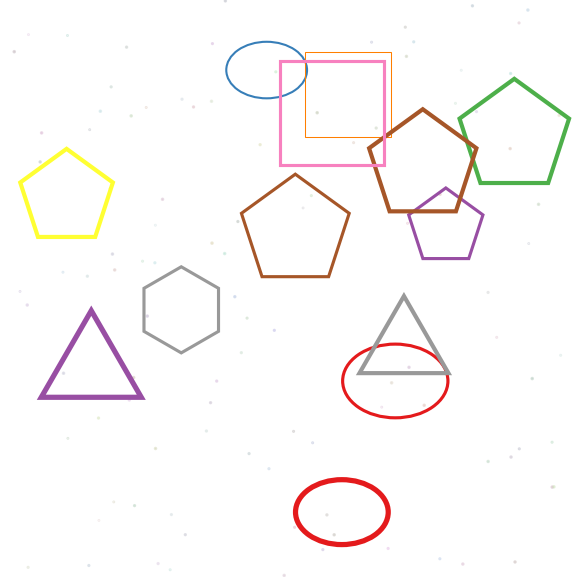[{"shape": "oval", "thickness": 2.5, "radius": 0.4, "center": [0.592, 0.112]}, {"shape": "oval", "thickness": 1.5, "radius": 0.46, "center": [0.684, 0.339]}, {"shape": "oval", "thickness": 1, "radius": 0.35, "center": [0.462, 0.878]}, {"shape": "pentagon", "thickness": 2, "radius": 0.5, "center": [0.891, 0.763]}, {"shape": "pentagon", "thickness": 1.5, "radius": 0.34, "center": [0.772, 0.606]}, {"shape": "triangle", "thickness": 2.5, "radius": 0.5, "center": [0.158, 0.361]}, {"shape": "square", "thickness": 0.5, "radius": 0.37, "center": [0.603, 0.835]}, {"shape": "pentagon", "thickness": 2, "radius": 0.42, "center": [0.115, 0.657]}, {"shape": "pentagon", "thickness": 2, "radius": 0.49, "center": [0.732, 0.712]}, {"shape": "pentagon", "thickness": 1.5, "radius": 0.49, "center": [0.511, 0.599]}, {"shape": "square", "thickness": 1.5, "radius": 0.45, "center": [0.575, 0.804]}, {"shape": "triangle", "thickness": 2, "radius": 0.44, "center": [0.699, 0.397]}, {"shape": "hexagon", "thickness": 1.5, "radius": 0.37, "center": [0.314, 0.463]}]